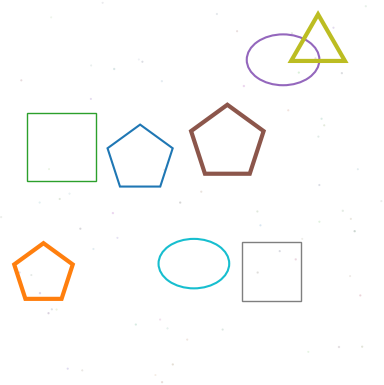[{"shape": "pentagon", "thickness": 1.5, "radius": 0.44, "center": [0.364, 0.587]}, {"shape": "pentagon", "thickness": 3, "radius": 0.4, "center": [0.113, 0.288]}, {"shape": "square", "thickness": 1, "radius": 0.44, "center": [0.159, 0.617]}, {"shape": "oval", "thickness": 1.5, "radius": 0.47, "center": [0.735, 0.845]}, {"shape": "pentagon", "thickness": 3, "radius": 0.5, "center": [0.591, 0.629]}, {"shape": "square", "thickness": 1, "radius": 0.38, "center": [0.705, 0.294]}, {"shape": "triangle", "thickness": 3, "radius": 0.4, "center": [0.826, 0.882]}, {"shape": "oval", "thickness": 1.5, "radius": 0.46, "center": [0.504, 0.315]}]